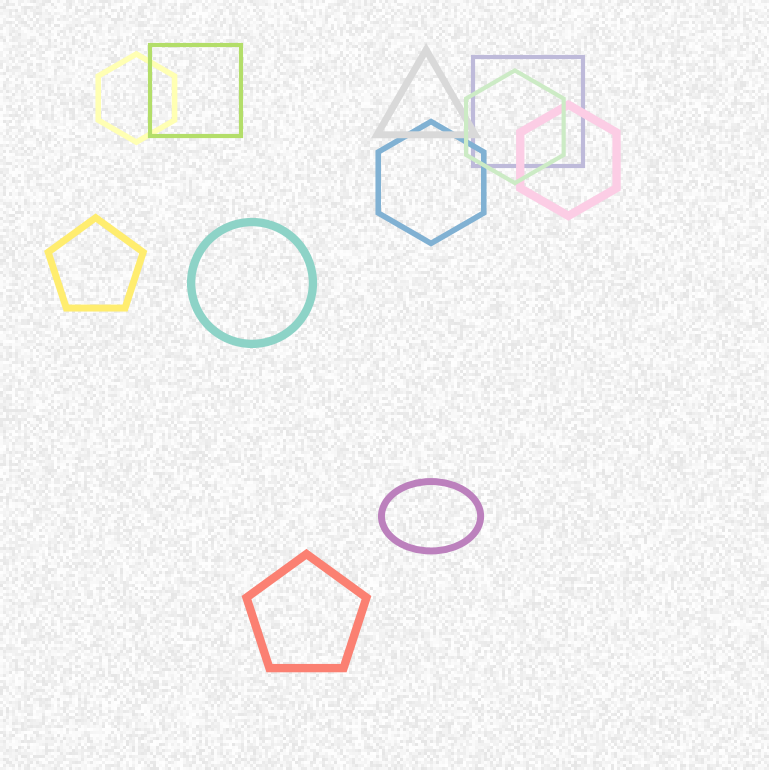[{"shape": "circle", "thickness": 3, "radius": 0.4, "center": [0.327, 0.633]}, {"shape": "hexagon", "thickness": 2, "radius": 0.29, "center": [0.177, 0.873]}, {"shape": "square", "thickness": 1.5, "radius": 0.36, "center": [0.686, 0.855]}, {"shape": "pentagon", "thickness": 3, "radius": 0.41, "center": [0.398, 0.199]}, {"shape": "hexagon", "thickness": 2, "radius": 0.4, "center": [0.56, 0.763]}, {"shape": "square", "thickness": 1.5, "radius": 0.29, "center": [0.254, 0.882]}, {"shape": "hexagon", "thickness": 3, "radius": 0.36, "center": [0.738, 0.792]}, {"shape": "triangle", "thickness": 2.5, "radius": 0.37, "center": [0.553, 0.862]}, {"shape": "oval", "thickness": 2.5, "radius": 0.32, "center": [0.56, 0.33]}, {"shape": "hexagon", "thickness": 1.5, "radius": 0.37, "center": [0.669, 0.835]}, {"shape": "pentagon", "thickness": 2.5, "radius": 0.32, "center": [0.124, 0.652]}]